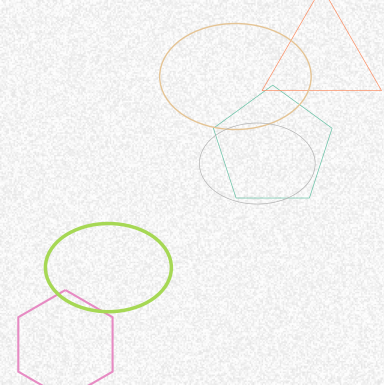[{"shape": "pentagon", "thickness": 0.5, "radius": 0.81, "center": [0.708, 0.617]}, {"shape": "triangle", "thickness": 0.5, "radius": 0.9, "center": [0.836, 0.854]}, {"shape": "hexagon", "thickness": 1.5, "radius": 0.71, "center": [0.17, 0.105]}, {"shape": "oval", "thickness": 2.5, "radius": 0.82, "center": [0.282, 0.305]}, {"shape": "oval", "thickness": 1, "radius": 0.98, "center": [0.611, 0.801]}, {"shape": "oval", "thickness": 0.5, "radius": 0.75, "center": [0.668, 0.575]}]